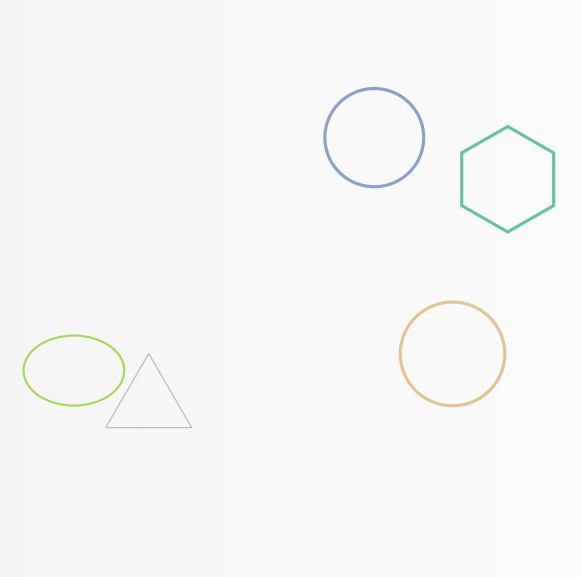[{"shape": "hexagon", "thickness": 1.5, "radius": 0.46, "center": [0.873, 0.689]}, {"shape": "circle", "thickness": 1.5, "radius": 0.43, "center": [0.644, 0.761]}, {"shape": "oval", "thickness": 1, "radius": 0.43, "center": [0.127, 0.357]}, {"shape": "circle", "thickness": 1.5, "radius": 0.45, "center": [0.779, 0.386]}, {"shape": "triangle", "thickness": 0.5, "radius": 0.43, "center": [0.256, 0.301]}]